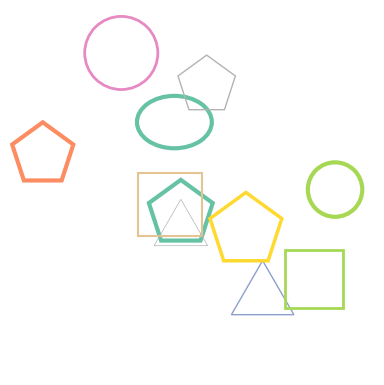[{"shape": "oval", "thickness": 3, "radius": 0.49, "center": [0.453, 0.683]}, {"shape": "pentagon", "thickness": 3, "radius": 0.44, "center": [0.47, 0.446]}, {"shape": "pentagon", "thickness": 3, "radius": 0.42, "center": [0.111, 0.599]}, {"shape": "triangle", "thickness": 1, "radius": 0.47, "center": [0.682, 0.229]}, {"shape": "circle", "thickness": 2, "radius": 0.47, "center": [0.315, 0.862]}, {"shape": "square", "thickness": 2, "radius": 0.37, "center": [0.815, 0.276]}, {"shape": "circle", "thickness": 3, "radius": 0.35, "center": [0.87, 0.508]}, {"shape": "pentagon", "thickness": 2.5, "radius": 0.49, "center": [0.639, 0.402]}, {"shape": "square", "thickness": 1.5, "radius": 0.41, "center": [0.442, 0.469]}, {"shape": "pentagon", "thickness": 1, "radius": 0.39, "center": [0.537, 0.778]}, {"shape": "triangle", "thickness": 0.5, "radius": 0.4, "center": [0.47, 0.402]}]